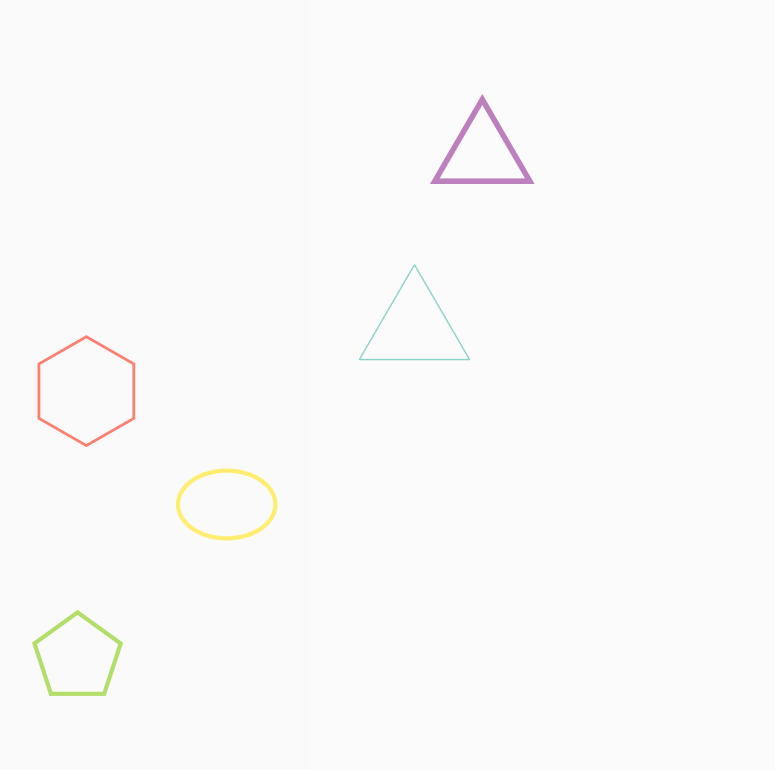[{"shape": "triangle", "thickness": 0.5, "radius": 0.41, "center": [0.535, 0.574]}, {"shape": "hexagon", "thickness": 1, "radius": 0.35, "center": [0.111, 0.492]}, {"shape": "pentagon", "thickness": 1.5, "radius": 0.29, "center": [0.1, 0.146]}, {"shape": "triangle", "thickness": 2, "radius": 0.35, "center": [0.622, 0.8]}, {"shape": "oval", "thickness": 1.5, "radius": 0.31, "center": [0.293, 0.345]}]